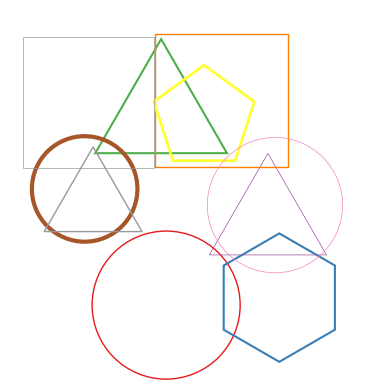[{"shape": "circle", "thickness": 1, "radius": 0.96, "center": [0.432, 0.208]}, {"shape": "hexagon", "thickness": 1.5, "radius": 0.83, "center": [0.725, 0.227]}, {"shape": "triangle", "thickness": 1.5, "radius": 0.99, "center": [0.418, 0.701]}, {"shape": "triangle", "thickness": 0.5, "radius": 0.88, "center": [0.696, 0.426]}, {"shape": "square", "thickness": 1, "radius": 0.86, "center": [0.575, 0.738]}, {"shape": "pentagon", "thickness": 2, "radius": 0.69, "center": [0.53, 0.694]}, {"shape": "circle", "thickness": 3, "radius": 0.69, "center": [0.22, 0.509]}, {"shape": "circle", "thickness": 0.5, "radius": 0.88, "center": [0.714, 0.467]}, {"shape": "square", "thickness": 0.5, "radius": 0.85, "center": [0.231, 0.733]}, {"shape": "triangle", "thickness": 1, "radius": 0.73, "center": [0.242, 0.472]}]